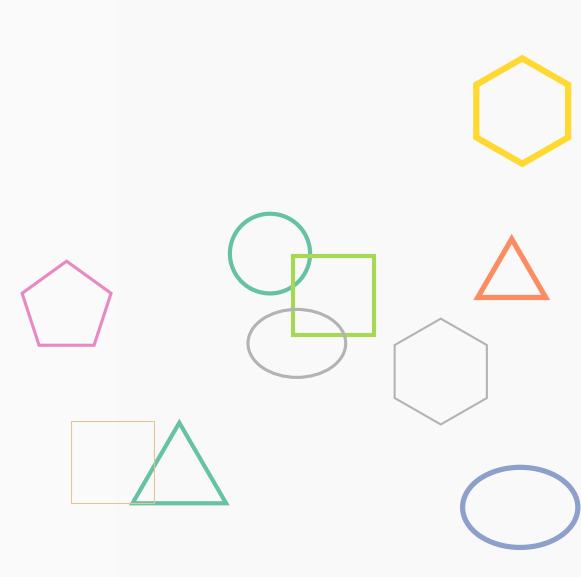[{"shape": "circle", "thickness": 2, "radius": 0.34, "center": [0.465, 0.56]}, {"shape": "triangle", "thickness": 2, "radius": 0.46, "center": [0.308, 0.174]}, {"shape": "triangle", "thickness": 2.5, "radius": 0.34, "center": [0.88, 0.518]}, {"shape": "oval", "thickness": 2.5, "radius": 0.5, "center": [0.895, 0.121]}, {"shape": "pentagon", "thickness": 1.5, "radius": 0.4, "center": [0.115, 0.466]}, {"shape": "square", "thickness": 2, "radius": 0.35, "center": [0.574, 0.487]}, {"shape": "hexagon", "thickness": 3, "radius": 0.46, "center": [0.898, 0.807]}, {"shape": "square", "thickness": 0.5, "radius": 0.35, "center": [0.194, 0.199]}, {"shape": "oval", "thickness": 1.5, "radius": 0.42, "center": [0.511, 0.405]}, {"shape": "hexagon", "thickness": 1, "radius": 0.46, "center": [0.758, 0.356]}]